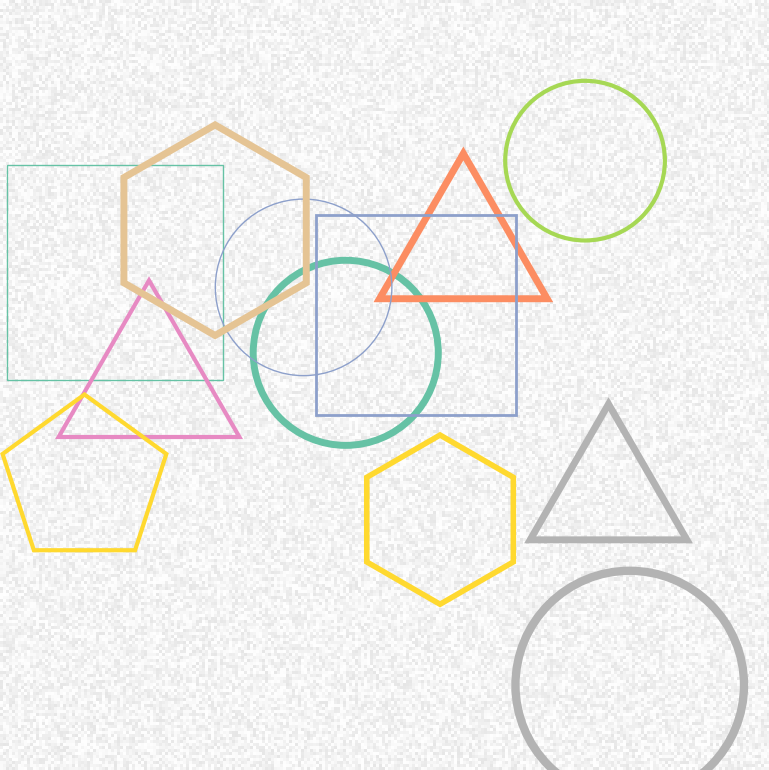[{"shape": "circle", "thickness": 2.5, "radius": 0.6, "center": [0.449, 0.542]}, {"shape": "square", "thickness": 0.5, "radius": 0.7, "center": [0.149, 0.646]}, {"shape": "triangle", "thickness": 2.5, "radius": 0.63, "center": [0.602, 0.675]}, {"shape": "square", "thickness": 1, "radius": 0.65, "center": [0.54, 0.591]}, {"shape": "circle", "thickness": 0.5, "radius": 0.57, "center": [0.394, 0.627]}, {"shape": "triangle", "thickness": 1.5, "radius": 0.68, "center": [0.194, 0.5]}, {"shape": "circle", "thickness": 1.5, "radius": 0.52, "center": [0.76, 0.791]}, {"shape": "hexagon", "thickness": 2, "radius": 0.55, "center": [0.571, 0.325]}, {"shape": "pentagon", "thickness": 1.5, "radius": 0.56, "center": [0.11, 0.376]}, {"shape": "hexagon", "thickness": 2.5, "radius": 0.68, "center": [0.279, 0.701]}, {"shape": "triangle", "thickness": 2.5, "radius": 0.59, "center": [0.79, 0.358]}, {"shape": "circle", "thickness": 3, "radius": 0.74, "center": [0.818, 0.11]}]